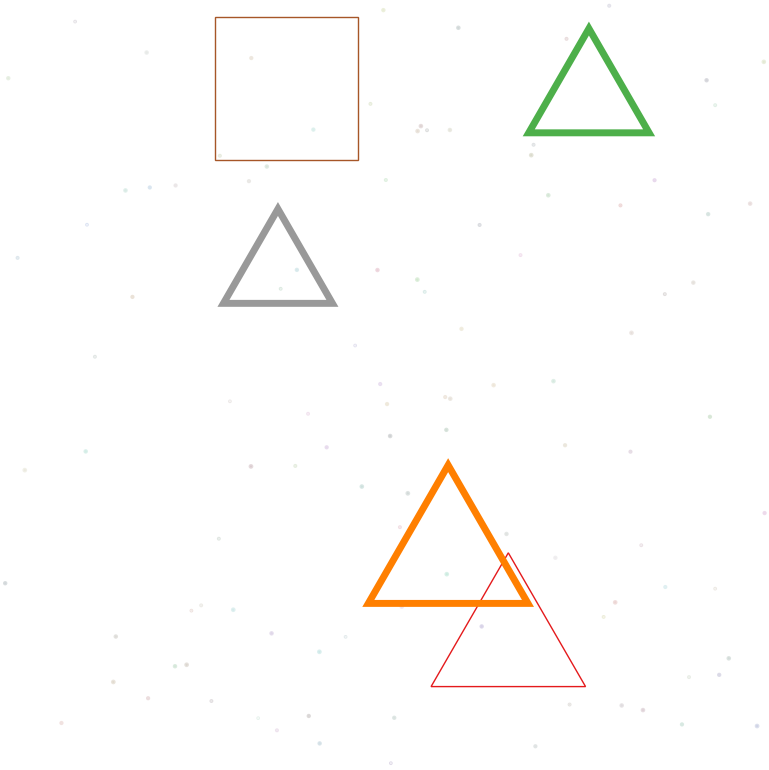[{"shape": "triangle", "thickness": 0.5, "radius": 0.58, "center": [0.66, 0.166]}, {"shape": "triangle", "thickness": 2.5, "radius": 0.45, "center": [0.765, 0.873]}, {"shape": "triangle", "thickness": 2.5, "radius": 0.6, "center": [0.582, 0.276]}, {"shape": "square", "thickness": 0.5, "radius": 0.46, "center": [0.372, 0.885]}, {"shape": "triangle", "thickness": 2.5, "radius": 0.41, "center": [0.361, 0.647]}]